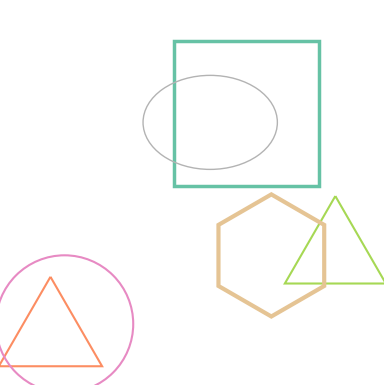[{"shape": "square", "thickness": 2.5, "radius": 0.94, "center": [0.639, 0.706]}, {"shape": "triangle", "thickness": 1.5, "radius": 0.77, "center": [0.131, 0.126]}, {"shape": "circle", "thickness": 1.5, "radius": 0.89, "center": [0.168, 0.158]}, {"shape": "triangle", "thickness": 1.5, "radius": 0.76, "center": [0.871, 0.339]}, {"shape": "hexagon", "thickness": 3, "radius": 0.79, "center": [0.705, 0.337]}, {"shape": "oval", "thickness": 1, "radius": 0.87, "center": [0.546, 0.682]}]